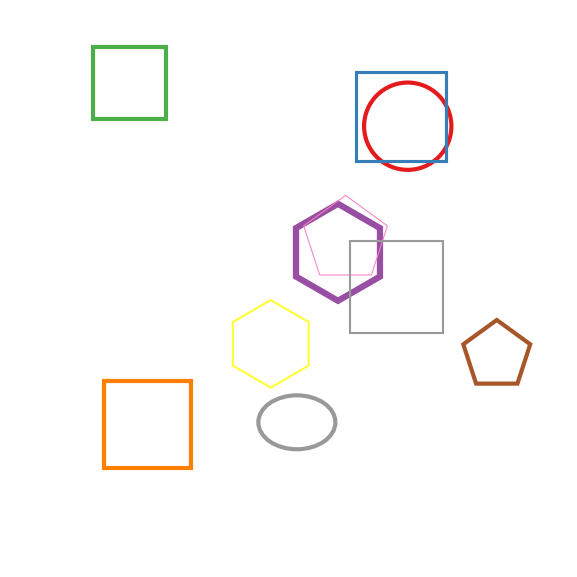[{"shape": "circle", "thickness": 2, "radius": 0.38, "center": [0.706, 0.781]}, {"shape": "square", "thickness": 1.5, "radius": 0.39, "center": [0.694, 0.797]}, {"shape": "square", "thickness": 2, "radius": 0.31, "center": [0.224, 0.855]}, {"shape": "hexagon", "thickness": 3, "radius": 0.42, "center": [0.585, 0.562]}, {"shape": "square", "thickness": 2, "radius": 0.38, "center": [0.256, 0.264]}, {"shape": "hexagon", "thickness": 1, "radius": 0.38, "center": [0.469, 0.404]}, {"shape": "pentagon", "thickness": 2, "radius": 0.3, "center": [0.86, 0.384]}, {"shape": "pentagon", "thickness": 0.5, "radius": 0.38, "center": [0.598, 0.585]}, {"shape": "square", "thickness": 1, "radius": 0.4, "center": [0.686, 0.503]}, {"shape": "oval", "thickness": 2, "radius": 0.33, "center": [0.514, 0.268]}]